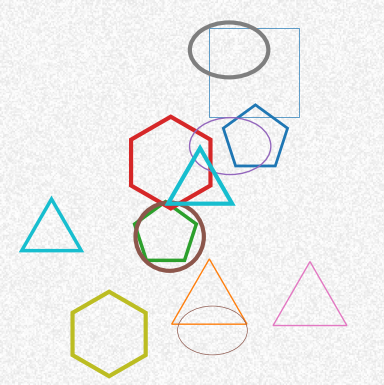[{"shape": "pentagon", "thickness": 2, "radius": 0.44, "center": [0.663, 0.64]}, {"shape": "square", "thickness": 0.5, "radius": 0.58, "center": [0.66, 0.812]}, {"shape": "triangle", "thickness": 1, "radius": 0.56, "center": [0.544, 0.214]}, {"shape": "pentagon", "thickness": 2.5, "radius": 0.42, "center": [0.43, 0.392]}, {"shape": "hexagon", "thickness": 3, "radius": 0.6, "center": [0.444, 0.578]}, {"shape": "oval", "thickness": 1, "radius": 0.53, "center": [0.598, 0.62]}, {"shape": "circle", "thickness": 3, "radius": 0.44, "center": [0.441, 0.385]}, {"shape": "oval", "thickness": 0.5, "radius": 0.45, "center": [0.552, 0.142]}, {"shape": "triangle", "thickness": 1, "radius": 0.55, "center": [0.805, 0.21]}, {"shape": "oval", "thickness": 3, "radius": 0.51, "center": [0.595, 0.87]}, {"shape": "hexagon", "thickness": 3, "radius": 0.55, "center": [0.283, 0.133]}, {"shape": "triangle", "thickness": 2.5, "radius": 0.45, "center": [0.134, 0.394]}, {"shape": "triangle", "thickness": 3, "radius": 0.48, "center": [0.52, 0.519]}]